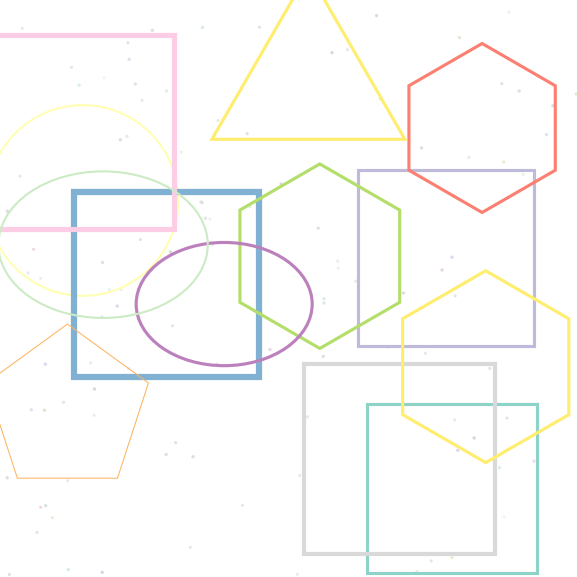[{"shape": "square", "thickness": 1.5, "radius": 0.74, "center": [0.783, 0.153]}, {"shape": "circle", "thickness": 1, "radius": 0.83, "center": [0.143, 0.652]}, {"shape": "square", "thickness": 1.5, "radius": 0.76, "center": [0.773, 0.552]}, {"shape": "hexagon", "thickness": 1.5, "radius": 0.73, "center": [0.835, 0.777]}, {"shape": "square", "thickness": 3, "radius": 0.8, "center": [0.288, 0.506]}, {"shape": "pentagon", "thickness": 0.5, "radius": 0.74, "center": [0.117, 0.29]}, {"shape": "hexagon", "thickness": 1.5, "radius": 0.8, "center": [0.554, 0.556]}, {"shape": "square", "thickness": 2.5, "radius": 0.84, "center": [0.134, 0.771]}, {"shape": "square", "thickness": 2, "radius": 0.82, "center": [0.692, 0.204]}, {"shape": "oval", "thickness": 1.5, "radius": 0.76, "center": [0.388, 0.473]}, {"shape": "oval", "thickness": 1, "radius": 0.91, "center": [0.179, 0.575]}, {"shape": "triangle", "thickness": 1.5, "radius": 0.96, "center": [0.534, 0.854]}, {"shape": "hexagon", "thickness": 1.5, "radius": 0.83, "center": [0.841, 0.364]}]